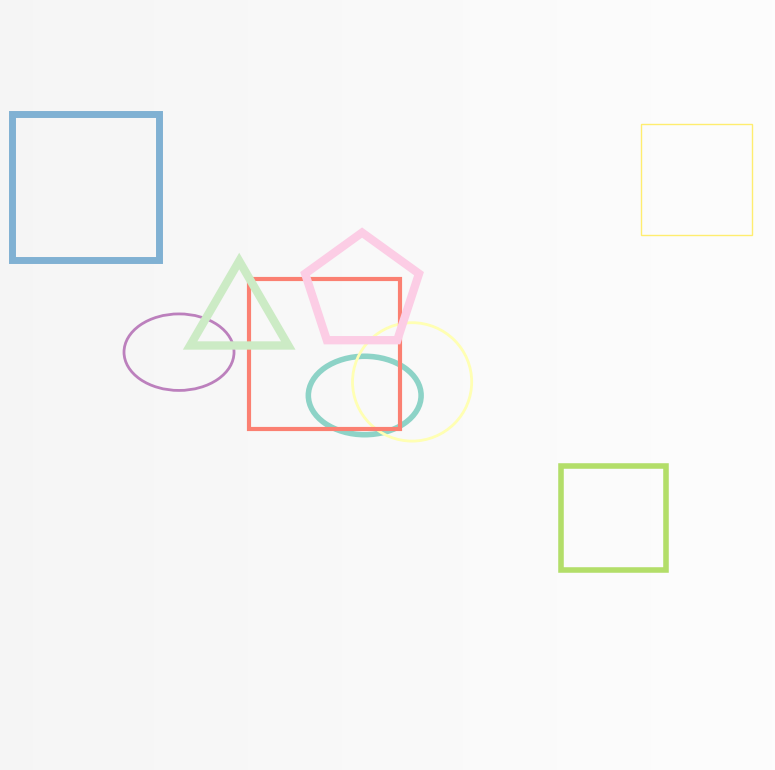[{"shape": "oval", "thickness": 2, "radius": 0.36, "center": [0.471, 0.486]}, {"shape": "circle", "thickness": 1, "radius": 0.38, "center": [0.532, 0.504]}, {"shape": "square", "thickness": 1.5, "radius": 0.49, "center": [0.419, 0.54]}, {"shape": "square", "thickness": 2.5, "radius": 0.47, "center": [0.11, 0.757]}, {"shape": "square", "thickness": 2, "radius": 0.34, "center": [0.792, 0.327]}, {"shape": "pentagon", "thickness": 3, "radius": 0.39, "center": [0.467, 0.621]}, {"shape": "oval", "thickness": 1, "radius": 0.35, "center": [0.231, 0.543]}, {"shape": "triangle", "thickness": 3, "radius": 0.37, "center": [0.309, 0.588]}, {"shape": "square", "thickness": 0.5, "radius": 0.36, "center": [0.898, 0.767]}]